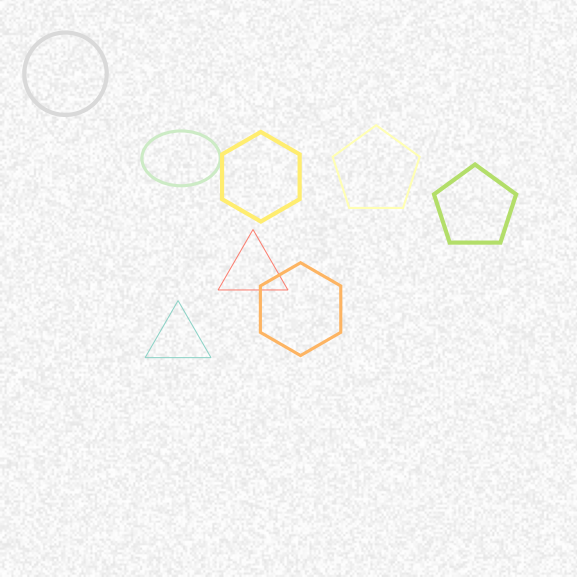[{"shape": "triangle", "thickness": 0.5, "radius": 0.33, "center": [0.308, 0.413]}, {"shape": "pentagon", "thickness": 1, "radius": 0.4, "center": [0.651, 0.703]}, {"shape": "triangle", "thickness": 0.5, "radius": 0.35, "center": [0.438, 0.532]}, {"shape": "hexagon", "thickness": 1.5, "radius": 0.4, "center": [0.52, 0.464]}, {"shape": "pentagon", "thickness": 2, "radius": 0.37, "center": [0.823, 0.64]}, {"shape": "circle", "thickness": 2, "radius": 0.36, "center": [0.113, 0.871]}, {"shape": "oval", "thickness": 1.5, "radius": 0.34, "center": [0.314, 0.725]}, {"shape": "hexagon", "thickness": 2, "radius": 0.39, "center": [0.452, 0.693]}]